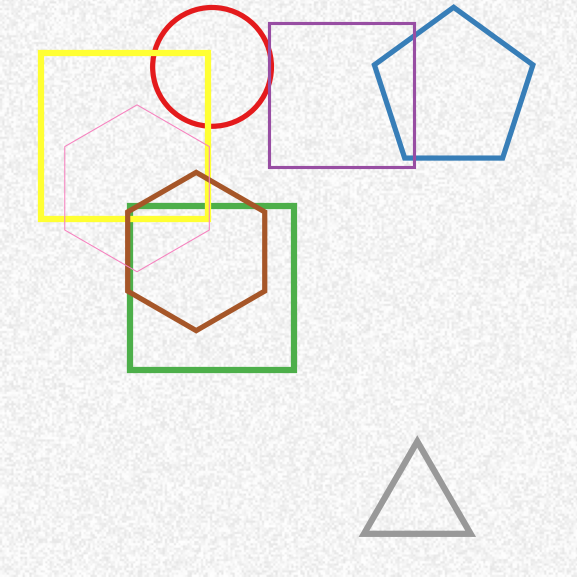[{"shape": "circle", "thickness": 2.5, "radius": 0.51, "center": [0.367, 0.883]}, {"shape": "pentagon", "thickness": 2.5, "radius": 0.72, "center": [0.786, 0.842]}, {"shape": "square", "thickness": 3, "radius": 0.71, "center": [0.368, 0.501]}, {"shape": "square", "thickness": 1.5, "radius": 0.63, "center": [0.591, 0.835]}, {"shape": "square", "thickness": 3, "radius": 0.72, "center": [0.216, 0.763]}, {"shape": "hexagon", "thickness": 2.5, "radius": 0.69, "center": [0.34, 0.564]}, {"shape": "hexagon", "thickness": 0.5, "radius": 0.72, "center": [0.237, 0.673]}, {"shape": "triangle", "thickness": 3, "radius": 0.53, "center": [0.723, 0.128]}]